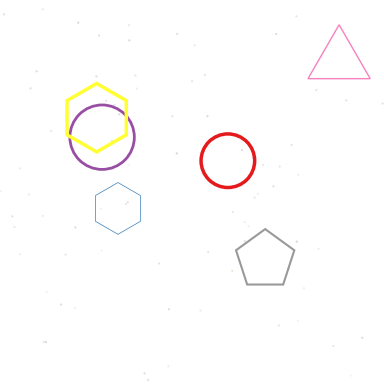[{"shape": "circle", "thickness": 2.5, "radius": 0.35, "center": [0.592, 0.583]}, {"shape": "hexagon", "thickness": 0.5, "radius": 0.34, "center": [0.306, 0.459]}, {"shape": "circle", "thickness": 2, "radius": 0.42, "center": [0.265, 0.644]}, {"shape": "hexagon", "thickness": 2.5, "radius": 0.44, "center": [0.251, 0.694]}, {"shape": "triangle", "thickness": 1, "radius": 0.47, "center": [0.881, 0.842]}, {"shape": "pentagon", "thickness": 1.5, "radius": 0.4, "center": [0.689, 0.325]}]